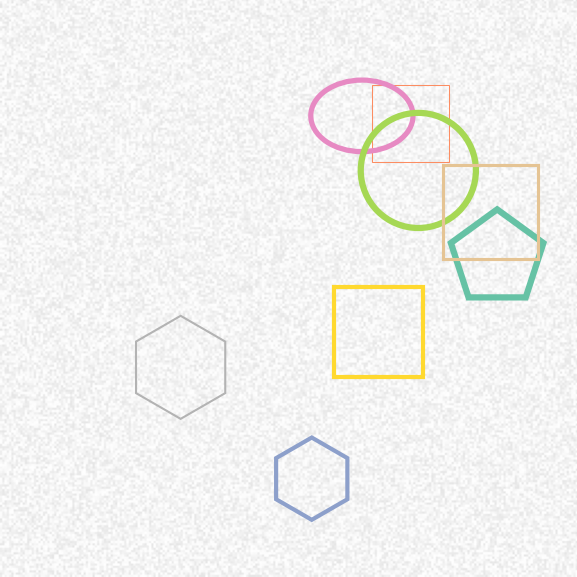[{"shape": "pentagon", "thickness": 3, "radius": 0.42, "center": [0.861, 0.552]}, {"shape": "square", "thickness": 0.5, "radius": 0.33, "center": [0.711, 0.785]}, {"shape": "hexagon", "thickness": 2, "radius": 0.36, "center": [0.54, 0.17]}, {"shape": "oval", "thickness": 2.5, "radius": 0.44, "center": [0.627, 0.798]}, {"shape": "circle", "thickness": 3, "radius": 0.5, "center": [0.724, 0.704]}, {"shape": "square", "thickness": 2, "radius": 0.39, "center": [0.656, 0.425]}, {"shape": "square", "thickness": 1.5, "radius": 0.41, "center": [0.849, 0.632]}, {"shape": "hexagon", "thickness": 1, "radius": 0.45, "center": [0.313, 0.363]}]